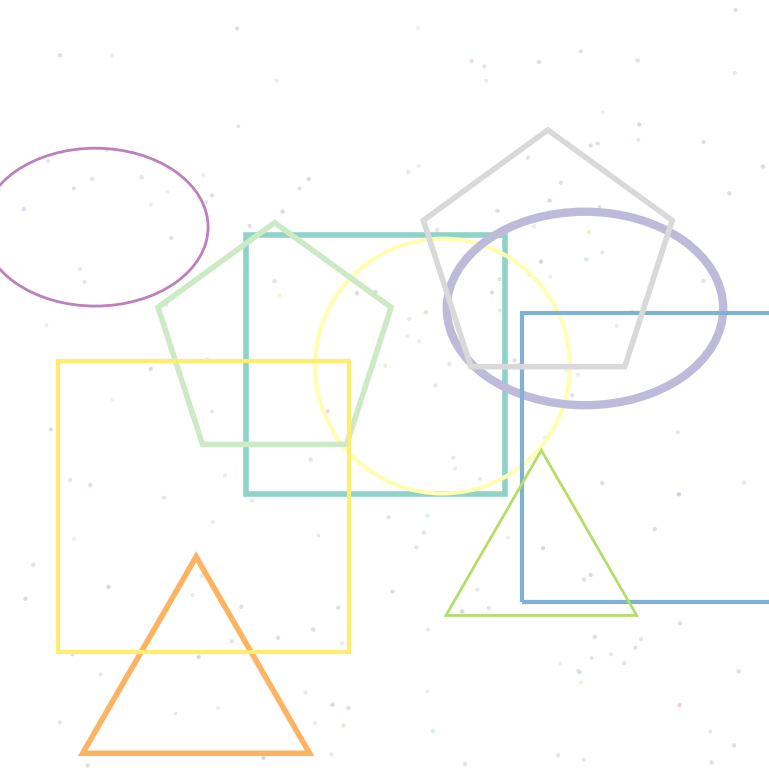[{"shape": "square", "thickness": 2, "radius": 0.84, "center": [0.487, 0.527]}, {"shape": "circle", "thickness": 1.5, "radius": 0.83, "center": [0.575, 0.525]}, {"shape": "oval", "thickness": 3, "radius": 0.9, "center": [0.76, 0.599]}, {"shape": "square", "thickness": 1.5, "radius": 0.94, "center": [0.866, 0.405]}, {"shape": "triangle", "thickness": 2, "radius": 0.85, "center": [0.255, 0.107]}, {"shape": "triangle", "thickness": 1, "radius": 0.72, "center": [0.703, 0.272]}, {"shape": "pentagon", "thickness": 2, "radius": 0.85, "center": [0.711, 0.661]}, {"shape": "oval", "thickness": 1, "radius": 0.73, "center": [0.124, 0.705]}, {"shape": "pentagon", "thickness": 2, "radius": 0.8, "center": [0.357, 0.552]}, {"shape": "square", "thickness": 1.5, "radius": 0.95, "center": [0.264, 0.342]}]